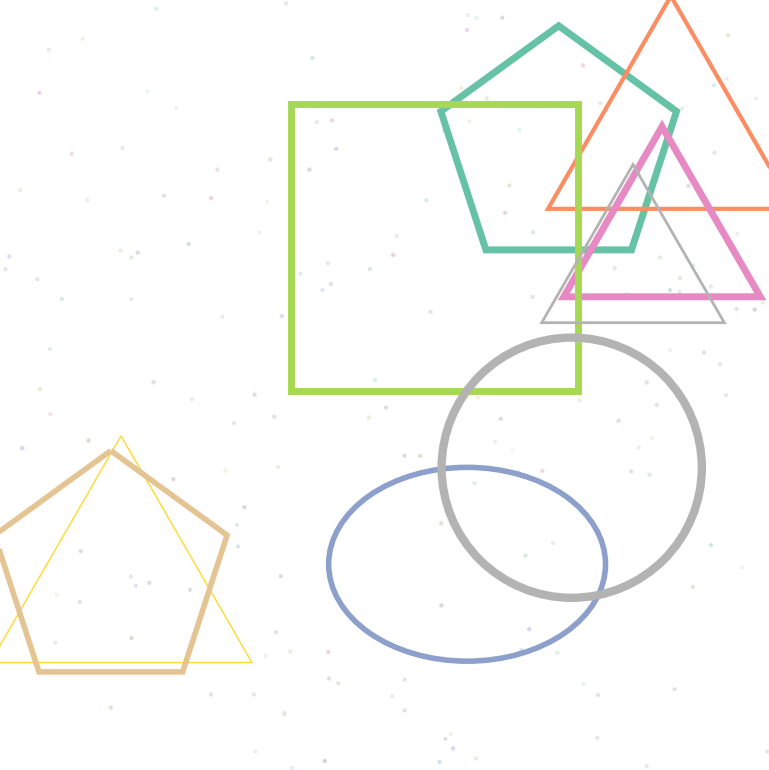[{"shape": "pentagon", "thickness": 2.5, "radius": 0.8, "center": [0.726, 0.806]}, {"shape": "triangle", "thickness": 1.5, "radius": 0.92, "center": [0.871, 0.821]}, {"shape": "oval", "thickness": 2, "radius": 0.9, "center": [0.607, 0.267]}, {"shape": "triangle", "thickness": 2.5, "radius": 0.74, "center": [0.86, 0.688]}, {"shape": "square", "thickness": 2.5, "radius": 0.93, "center": [0.565, 0.679]}, {"shape": "triangle", "thickness": 0.5, "radius": 0.98, "center": [0.157, 0.238]}, {"shape": "pentagon", "thickness": 2, "radius": 0.79, "center": [0.144, 0.256]}, {"shape": "circle", "thickness": 3, "radius": 0.84, "center": [0.742, 0.393]}, {"shape": "triangle", "thickness": 1, "radius": 0.68, "center": [0.822, 0.649]}]